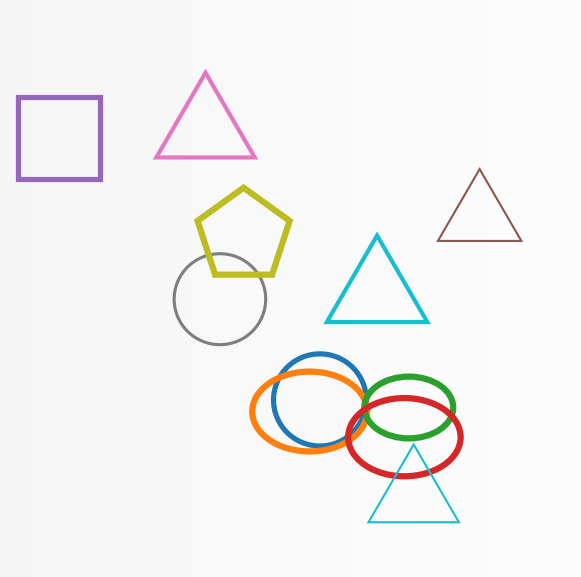[{"shape": "circle", "thickness": 2.5, "radius": 0.4, "center": [0.55, 0.307]}, {"shape": "oval", "thickness": 3, "radius": 0.49, "center": [0.533, 0.287]}, {"shape": "oval", "thickness": 3, "radius": 0.38, "center": [0.703, 0.294]}, {"shape": "oval", "thickness": 3, "radius": 0.48, "center": [0.696, 0.242]}, {"shape": "square", "thickness": 2.5, "radius": 0.35, "center": [0.101, 0.76]}, {"shape": "triangle", "thickness": 1, "radius": 0.41, "center": [0.825, 0.623]}, {"shape": "triangle", "thickness": 2, "radius": 0.49, "center": [0.354, 0.775]}, {"shape": "circle", "thickness": 1.5, "radius": 0.39, "center": [0.378, 0.481]}, {"shape": "pentagon", "thickness": 3, "radius": 0.42, "center": [0.419, 0.591]}, {"shape": "triangle", "thickness": 1, "radius": 0.45, "center": [0.712, 0.14]}, {"shape": "triangle", "thickness": 2, "radius": 0.5, "center": [0.649, 0.491]}]